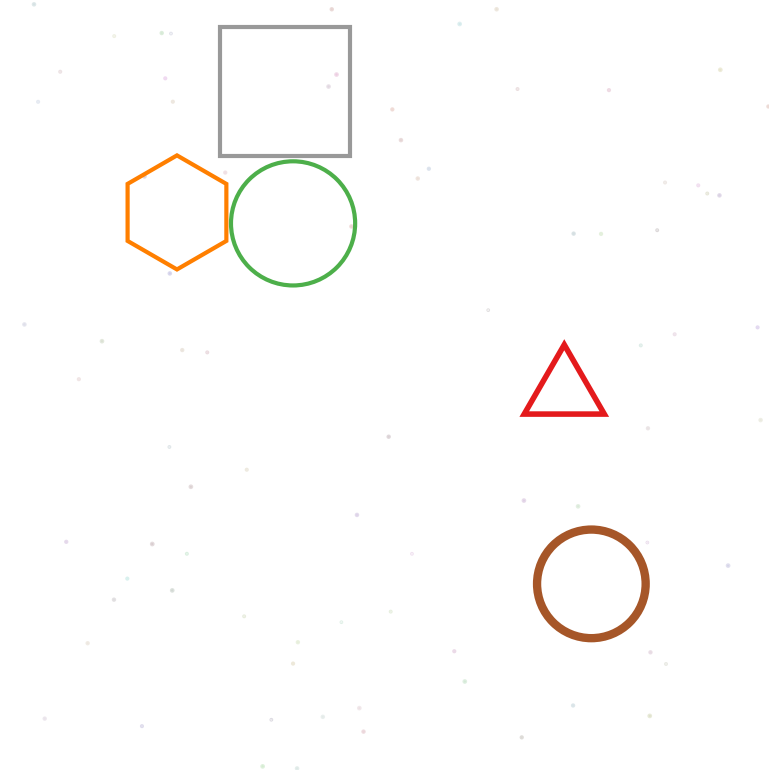[{"shape": "triangle", "thickness": 2, "radius": 0.3, "center": [0.733, 0.492]}, {"shape": "circle", "thickness": 1.5, "radius": 0.4, "center": [0.381, 0.71]}, {"shape": "hexagon", "thickness": 1.5, "radius": 0.37, "center": [0.23, 0.724]}, {"shape": "circle", "thickness": 3, "radius": 0.35, "center": [0.768, 0.242]}, {"shape": "square", "thickness": 1.5, "radius": 0.42, "center": [0.37, 0.881]}]